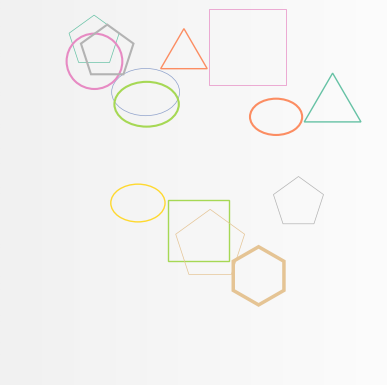[{"shape": "triangle", "thickness": 1, "radius": 0.42, "center": [0.858, 0.726]}, {"shape": "pentagon", "thickness": 0.5, "radius": 0.34, "center": [0.243, 0.893]}, {"shape": "triangle", "thickness": 1, "radius": 0.35, "center": [0.475, 0.856]}, {"shape": "oval", "thickness": 1.5, "radius": 0.34, "center": [0.712, 0.697]}, {"shape": "oval", "thickness": 0.5, "radius": 0.44, "center": [0.376, 0.761]}, {"shape": "square", "thickness": 0.5, "radius": 0.49, "center": [0.639, 0.877]}, {"shape": "circle", "thickness": 1.5, "radius": 0.36, "center": [0.244, 0.841]}, {"shape": "square", "thickness": 1, "radius": 0.4, "center": [0.512, 0.401]}, {"shape": "oval", "thickness": 1.5, "radius": 0.42, "center": [0.378, 0.729]}, {"shape": "oval", "thickness": 1, "radius": 0.35, "center": [0.356, 0.473]}, {"shape": "pentagon", "thickness": 0.5, "radius": 0.47, "center": [0.542, 0.363]}, {"shape": "hexagon", "thickness": 2.5, "radius": 0.38, "center": [0.667, 0.284]}, {"shape": "pentagon", "thickness": 1.5, "radius": 0.36, "center": [0.277, 0.865]}, {"shape": "pentagon", "thickness": 0.5, "radius": 0.34, "center": [0.77, 0.474]}]